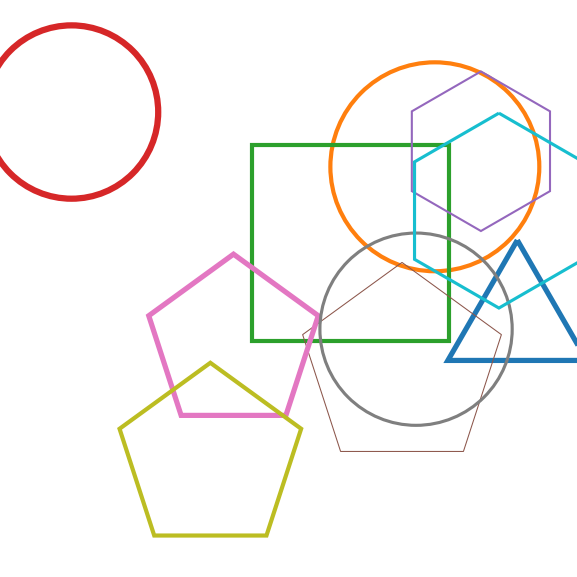[{"shape": "triangle", "thickness": 2.5, "radius": 0.69, "center": [0.896, 0.444]}, {"shape": "circle", "thickness": 2, "radius": 0.9, "center": [0.753, 0.71]}, {"shape": "square", "thickness": 2, "radius": 0.85, "center": [0.607, 0.578]}, {"shape": "circle", "thickness": 3, "radius": 0.75, "center": [0.124, 0.805]}, {"shape": "hexagon", "thickness": 1, "radius": 0.69, "center": [0.833, 0.737]}, {"shape": "pentagon", "thickness": 0.5, "radius": 0.9, "center": [0.696, 0.364]}, {"shape": "pentagon", "thickness": 2.5, "radius": 0.77, "center": [0.404, 0.405]}, {"shape": "circle", "thickness": 1.5, "radius": 0.83, "center": [0.72, 0.429]}, {"shape": "pentagon", "thickness": 2, "radius": 0.83, "center": [0.364, 0.206]}, {"shape": "hexagon", "thickness": 1.5, "radius": 0.84, "center": [0.864, 0.634]}]